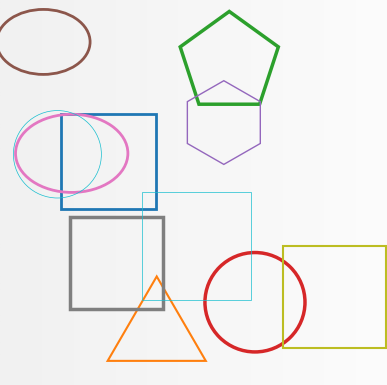[{"shape": "square", "thickness": 2, "radius": 0.62, "center": [0.28, 0.581]}, {"shape": "triangle", "thickness": 1.5, "radius": 0.73, "center": [0.404, 0.136]}, {"shape": "pentagon", "thickness": 2.5, "radius": 0.67, "center": [0.592, 0.837]}, {"shape": "circle", "thickness": 2.5, "radius": 0.65, "center": [0.658, 0.215]}, {"shape": "hexagon", "thickness": 1, "radius": 0.54, "center": [0.578, 0.682]}, {"shape": "oval", "thickness": 2, "radius": 0.6, "center": [0.112, 0.891]}, {"shape": "oval", "thickness": 2, "radius": 0.72, "center": [0.185, 0.602]}, {"shape": "square", "thickness": 2.5, "radius": 0.6, "center": [0.301, 0.318]}, {"shape": "square", "thickness": 1.5, "radius": 0.66, "center": [0.863, 0.228]}, {"shape": "circle", "thickness": 0.5, "radius": 0.57, "center": [0.148, 0.599]}, {"shape": "square", "thickness": 0.5, "radius": 0.71, "center": [0.508, 0.361]}]